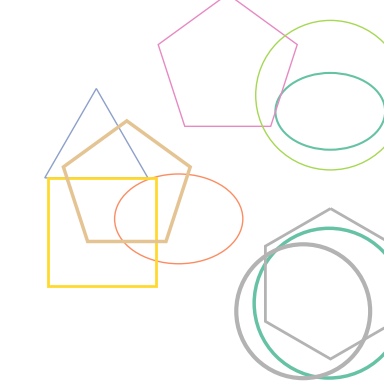[{"shape": "oval", "thickness": 1.5, "radius": 0.71, "center": [0.858, 0.711]}, {"shape": "circle", "thickness": 2.5, "radius": 0.97, "center": [0.855, 0.213]}, {"shape": "oval", "thickness": 1, "radius": 0.83, "center": [0.464, 0.431]}, {"shape": "triangle", "thickness": 1, "radius": 0.77, "center": [0.25, 0.615]}, {"shape": "pentagon", "thickness": 1, "radius": 0.95, "center": [0.591, 0.825]}, {"shape": "circle", "thickness": 1, "radius": 0.97, "center": [0.858, 0.753]}, {"shape": "square", "thickness": 2, "radius": 0.7, "center": [0.264, 0.398]}, {"shape": "pentagon", "thickness": 2.5, "radius": 0.87, "center": [0.329, 0.513]}, {"shape": "circle", "thickness": 3, "radius": 0.87, "center": [0.788, 0.192]}, {"shape": "hexagon", "thickness": 2, "radius": 0.98, "center": [0.859, 0.263]}]